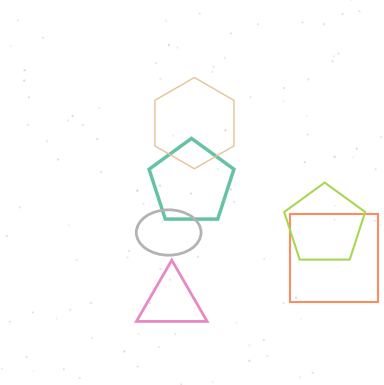[{"shape": "pentagon", "thickness": 2.5, "radius": 0.58, "center": [0.497, 0.525]}, {"shape": "square", "thickness": 1.5, "radius": 0.57, "center": [0.868, 0.331]}, {"shape": "triangle", "thickness": 2, "radius": 0.53, "center": [0.446, 0.218]}, {"shape": "pentagon", "thickness": 1.5, "radius": 0.55, "center": [0.843, 0.415]}, {"shape": "hexagon", "thickness": 1, "radius": 0.59, "center": [0.505, 0.68]}, {"shape": "oval", "thickness": 2, "radius": 0.42, "center": [0.438, 0.396]}]